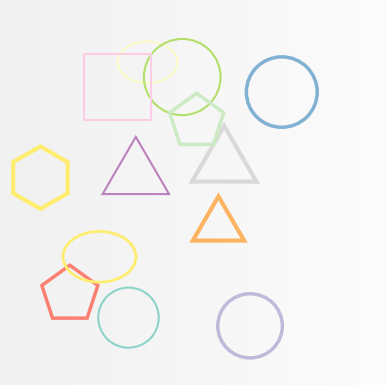[{"shape": "circle", "thickness": 1.5, "radius": 0.39, "center": [0.332, 0.175]}, {"shape": "oval", "thickness": 1, "radius": 0.38, "center": [0.381, 0.838]}, {"shape": "circle", "thickness": 2.5, "radius": 0.42, "center": [0.645, 0.154]}, {"shape": "pentagon", "thickness": 2.5, "radius": 0.38, "center": [0.18, 0.235]}, {"shape": "circle", "thickness": 2.5, "radius": 0.46, "center": [0.727, 0.761]}, {"shape": "triangle", "thickness": 3, "radius": 0.38, "center": [0.564, 0.413]}, {"shape": "circle", "thickness": 1.5, "radius": 0.49, "center": [0.47, 0.8]}, {"shape": "square", "thickness": 1.5, "radius": 0.43, "center": [0.304, 0.774]}, {"shape": "triangle", "thickness": 3, "radius": 0.48, "center": [0.579, 0.576]}, {"shape": "triangle", "thickness": 1.5, "radius": 0.5, "center": [0.35, 0.545]}, {"shape": "pentagon", "thickness": 2.5, "radius": 0.37, "center": [0.507, 0.684]}, {"shape": "hexagon", "thickness": 3, "radius": 0.41, "center": [0.104, 0.539]}, {"shape": "oval", "thickness": 2, "radius": 0.47, "center": [0.257, 0.333]}]